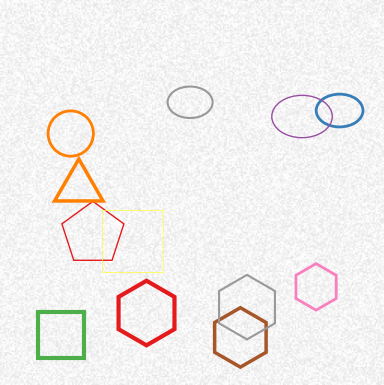[{"shape": "hexagon", "thickness": 3, "radius": 0.42, "center": [0.381, 0.187]}, {"shape": "pentagon", "thickness": 1, "radius": 0.42, "center": [0.241, 0.392]}, {"shape": "oval", "thickness": 2, "radius": 0.3, "center": [0.882, 0.713]}, {"shape": "square", "thickness": 3, "radius": 0.3, "center": [0.159, 0.13]}, {"shape": "oval", "thickness": 1, "radius": 0.39, "center": [0.784, 0.697]}, {"shape": "circle", "thickness": 2, "radius": 0.29, "center": [0.184, 0.653]}, {"shape": "triangle", "thickness": 2.5, "radius": 0.36, "center": [0.205, 0.514]}, {"shape": "square", "thickness": 0.5, "radius": 0.4, "center": [0.344, 0.374]}, {"shape": "hexagon", "thickness": 2.5, "radius": 0.39, "center": [0.624, 0.124]}, {"shape": "hexagon", "thickness": 2, "radius": 0.3, "center": [0.821, 0.255]}, {"shape": "oval", "thickness": 1.5, "radius": 0.29, "center": [0.494, 0.734]}, {"shape": "hexagon", "thickness": 1.5, "radius": 0.42, "center": [0.642, 0.202]}]